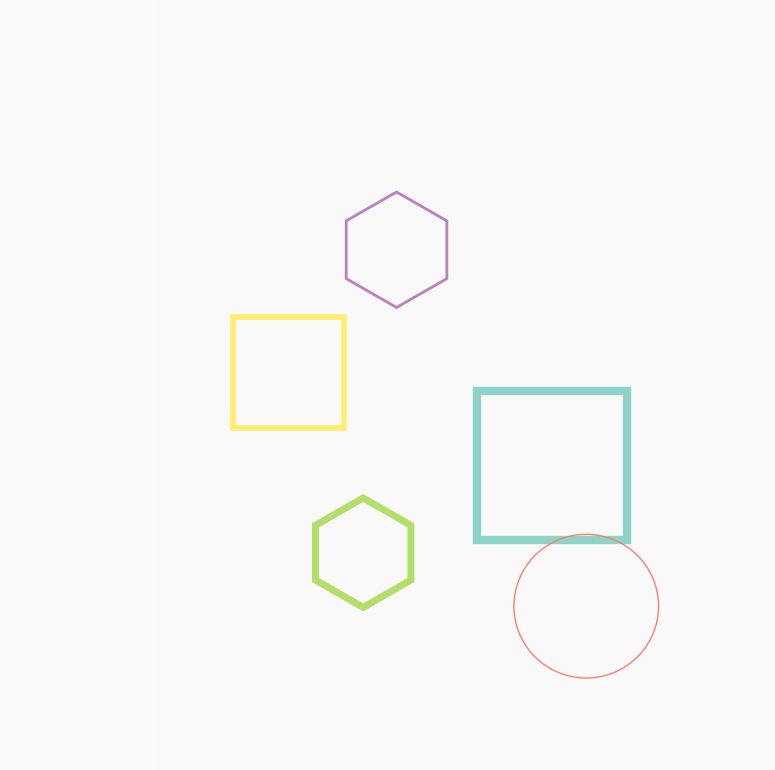[{"shape": "square", "thickness": 3, "radius": 0.48, "center": [0.713, 0.396]}, {"shape": "circle", "thickness": 0.5, "radius": 0.47, "center": [0.756, 0.213]}, {"shape": "hexagon", "thickness": 2.5, "radius": 0.36, "center": [0.469, 0.282]}, {"shape": "hexagon", "thickness": 1, "radius": 0.37, "center": [0.512, 0.676]}, {"shape": "square", "thickness": 2, "radius": 0.36, "center": [0.373, 0.516]}]